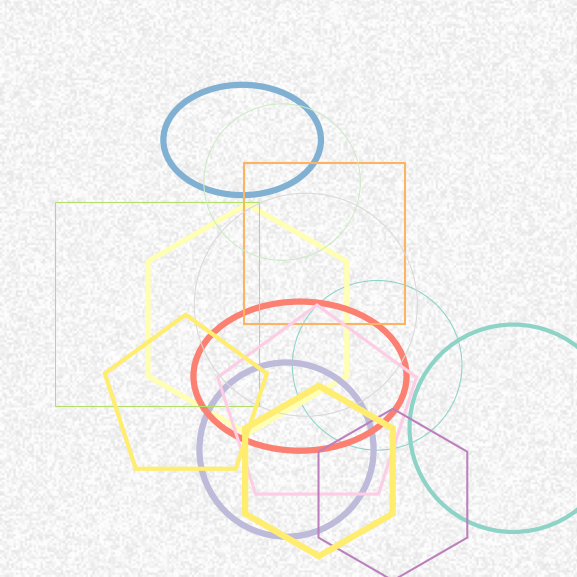[{"shape": "circle", "thickness": 2, "radius": 0.9, "center": [0.889, 0.258]}, {"shape": "circle", "thickness": 0.5, "radius": 0.73, "center": [0.653, 0.367]}, {"shape": "hexagon", "thickness": 2.5, "radius": 0.99, "center": [0.428, 0.447]}, {"shape": "circle", "thickness": 3, "radius": 0.75, "center": [0.496, 0.221]}, {"shape": "oval", "thickness": 3, "radius": 0.92, "center": [0.519, 0.348]}, {"shape": "oval", "thickness": 3, "radius": 0.68, "center": [0.419, 0.757]}, {"shape": "square", "thickness": 1, "radius": 0.7, "center": [0.562, 0.578]}, {"shape": "square", "thickness": 0.5, "radius": 0.88, "center": [0.272, 0.473]}, {"shape": "pentagon", "thickness": 1.5, "radius": 0.9, "center": [0.549, 0.29]}, {"shape": "circle", "thickness": 0.5, "radius": 0.97, "center": [0.53, 0.471]}, {"shape": "hexagon", "thickness": 1, "radius": 0.74, "center": [0.68, 0.143]}, {"shape": "circle", "thickness": 0.5, "radius": 0.68, "center": [0.488, 0.684]}, {"shape": "hexagon", "thickness": 3, "radius": 0.74, "center": [0.552, 0.184]}, {"shape": "pentagon", "thickness": 2, "radius": 0.74, "center": [0.322, 0.307]}]